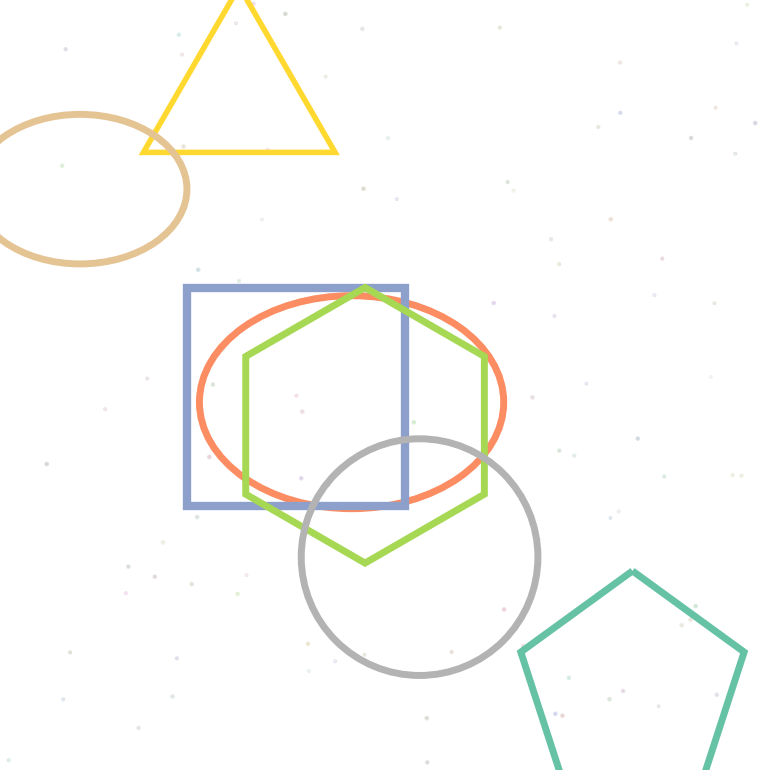[{"shape": "pentagon", "thickness": 2.5, "radius": 0.76, "center": [0.821, 0.106]}, {"shape": "oval", "thickness": 2.5, "radius": 0.99, "center": [0.457, 0.478]}, {"shape": "square", "thickness": 3, "radius": 0.71, "center": [0.384, 0.485]}, {"shape": "hexagon", "thickness": 2.5, "radius": 0.89, "center": [0.474, 0.448]}, {"shape": "triangle", "thickness": 2, "radius": 0.72, "center": [0.311, 0.874]}, {"shape": "oval", "thickness": 2.5, "radius": 0.69, "center": [0.104, 0.754]}, {"shape": "circle", "thickness": 2.5, "radius": 0.77, "center": [0.545, 0.276]}]